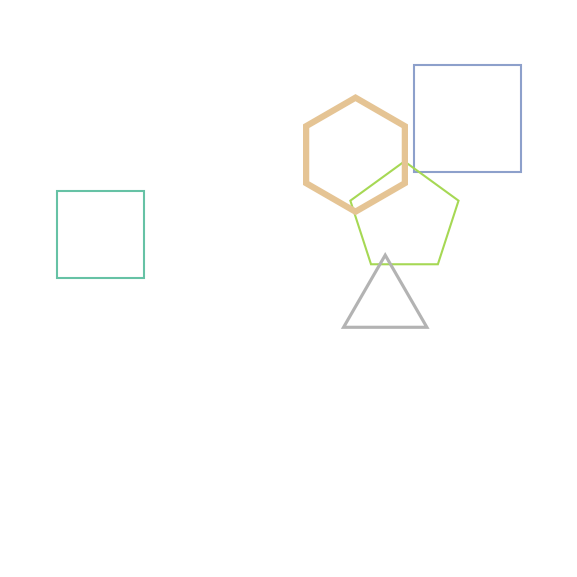[{"shape": "square", "thickness": 1, "radius": 0.37, "center": [0.174, 0.593]}, {"shape": "square", "thickness": 1, "radius": 0.46, "center": [0.809, 0.795]}, {"shape": "pentagon", "thickness": 1, "radius": 0.49, "center": [0.7, 0.621]}, {"shape": "hexagon", "thickness": 3, "radius": 0.49, "center": [0.616, 0.731]}, {"shape": "triangle", "thickness": 1.5, "radius": 0.42, "center": [0.667, 0.474]}]